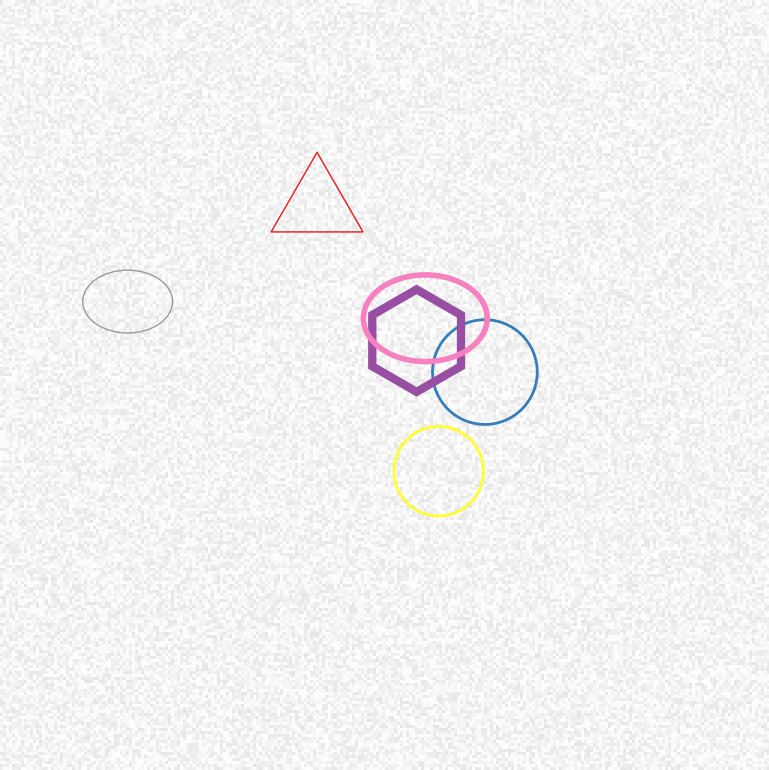[{"shape": "triangle", "thickness": 0.5, "radius": 0.34, "center": [0.412, 0.733]}, {"shape": "circle", "thickness": 1, "radius": 0.34, "center": [0.63, 0.517]}, {"shape": "hexagon", "thickness": 3, "radius": 0.33, "center": [0.541, 0.558]}, {"shape": "circle", "thickness": 1, "radius": 0.29, "center": [0.57, 0.388]}, {"shape": "oval", "thickness": 2, "radius": 0.4, "center": [0.552, 0.587]}, {"shape": "oval", "thickness": 0.5, "radius": 0.29, "center": [0.166, 0.608]}]